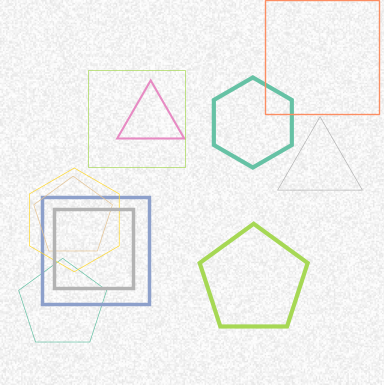[{"shape": "pentagon", "thickness": 0.5, "radius": 0.6, "center": [0.163, 0.209]}, {"shape": "hexagon", "thickness": 3, "radius": 0.58, "center": [0.657, 0.682]}, {"shape": "square", "thickness": 1, "radius": 0.74, "center": [0.836, 0.853]}, {"shape": "square", "thickness": 2.5, "radius": 0.7, "center": [0.249, 0.35]}, {"shape": "triangle", "thickness": 1.5, "radius": 0.5, "center": [0.391, 0.691]}, {"shape": "pentagon", "thickness": 3, "radius": 0.74, "center": [0.659, 0.271]}, {"shape": "square", "thickness": 0.5, "radius": 0.63, "center": [0.355, 0.692]}, {"shape": "hexagon", "thickness": 0.5, "radius": 0.67, "center": [0.193, 0.429]}, {"shape": "pentagon", "thickness": 0.5, "radius": 0.54, "center": [0.19, 0.435]}, {"shape": "square", "thickness": 2.5, "radius": 0.51, "center": [0.243, 0.355]}, {"shape": "triangle", "thickness": 0.5, "radius": 0.64, "center": [0.831, 0.57]}]